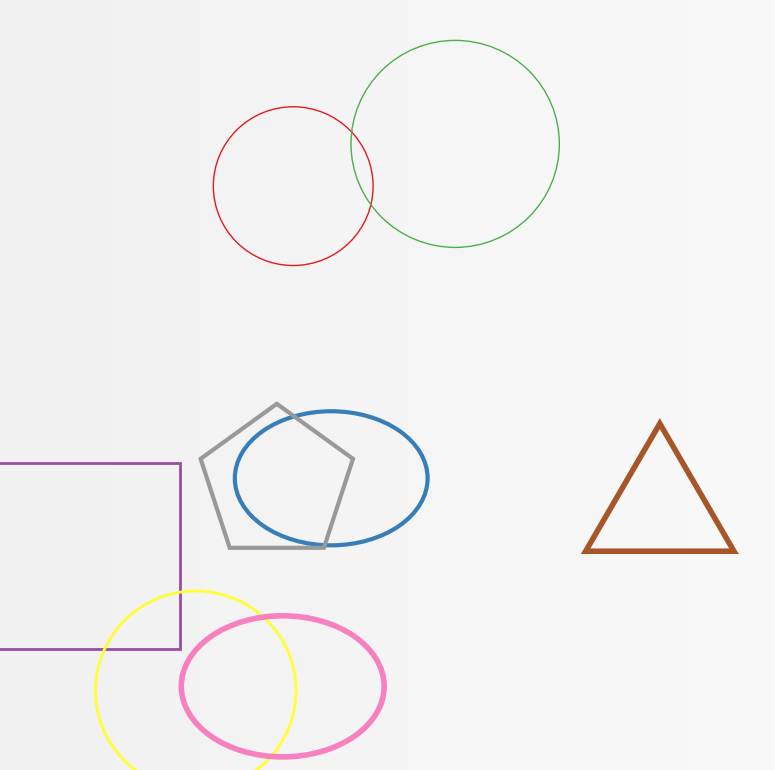[{"shape": "circle", "thickness": 0.5, "radius": 0.52, "center": [0.378, 0.758]}, {"shape": "oval", "thickness": 1.5, "radius": 0.62, "center": [0.427, 0.379]}, {"shape": "circle", "thickness": 0.5, "radius": 0.67, "center": [0.587, 0.813]}, {"shape": "square", "thickness": 1, "radius": 0.61, "center": [0.111, 0.278]}, {"shape": "circle", "thickness": 1, "radius": 0.65, "center": [0.253, 0.103]}, {"shape": "triangle", "thickness": 2, "radius": 0.55, "center": [0.851, 0.339]}, {"shape": "oval", "thickness": 2, "radius": 0.65, "center": [0.365, 0.109]}, {"shape": "pentagon", "thickness": 1.5, "radius": 0.52, "center": [0.357, 0.372]}]